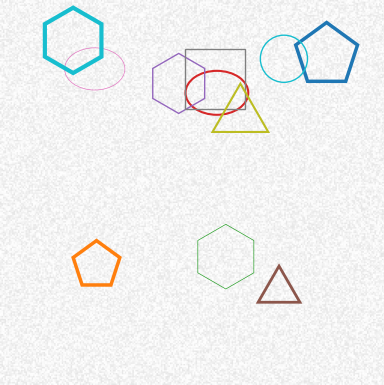[{"shape": "pentagon", "thickness": 2.5, "radius": 0.42, "center": [0.848, 0.857]}, {"shape": "pentagon", "thickness": 2.5, "radius": 0.32, "center": [0.251, 0.311]}, {"shape": "hexagon", "thickness": 0.5, "radius": 0.42, "center": [0.587, 0.333]}, {"shape": "oval", "thickness": 1.5, "radius": 0.41, "center": [0.563, 0.759]}, {"shape": "hexagon", "thickness": 1, "radius": 0.39, "center": [0.464, 0.783]}, {"shape": "triangle", "thickness": 2, "radius": 0.31, "center": [0.725, 0.246]}, {"shape": "oval", "thickness": 0.5, "radius": 0.39, "center": [0.246, 0.821]}, {"shape": "square", "thickness": 1, "radius": 0.39, "center": [0.558, 0.794]}, {"shape": "triangle", "thickness": 1.5, "radius": 0.42, "center": [0.624, 0.699]}, {"shape": "circle", "thickness": 1, "radius": 0.31, "center": [0.737, 0.847]}, {"shape": "hexagon", "thickness": 3, "radius": 0.42, "center": [0.19, 0.895]}]